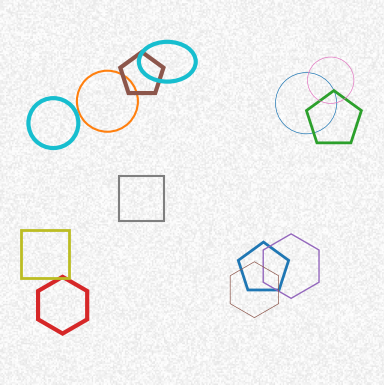[{"shape": "pentagon", "thickness": 2, "radius": 0.34, "center": [0.684, 0.302]}, {"shape": "circle", "thickness": 0.5, "radius": 0.4, "center": [0.795, 0.732]}, {"shape": "circle", "thickness": 1.5, "radius": 0.4, "center": [0.279, 0.737]}, {"shape": "pentagon", "thickness": 2, "radius": 0.38, "center": [0.867, 0.69]}, {"shape": "hexagon", "thickness": 3, "radius": 0.37, "center": [0.163, 0.207]}, {"shape": "hexagon", "thickness": 1, "radius": 0.42, "center": [0.756, 0.309]}, {"shape": "pentagon", "thickness": 3, "radius": 0.29, "center": [0.369, 0.806]}, {"shape": "hexagon", "thickness": 0.5, "radius": 0.36, "center": [0.661, 0.248]}, {"shape": "circle", "thickness": 0.5, "radius": 0.3, "center": [0.859, 0.792]}, {"shape": "square", "thickness": 1.5, "radius": 0.29, "center": [0.368, 0.485]}, {"shape": "square", "thickness": 2, "radius": 0.31, "center": [0.117, 0.34]}, {"shape": "oval", "thickness": 3, "radius": 0.37, "center": [0.435, 0.84]}, {"shape": "circle", "thickness": 3, "radius": 0.32, "center": [0.139, 0.68]}]